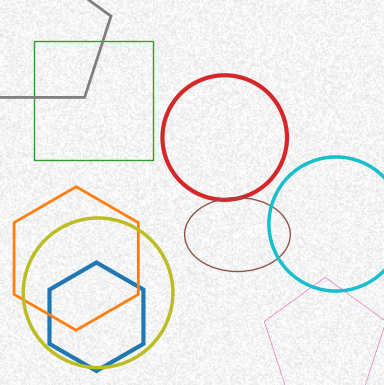[{"shape": "hexagon", "thickness": 3, "radius": 0.7, "center": [0.251, 0.177]}, {"shape": "hexagon", "thickness": 2, "radius": 0.93, "center": [0.198, 0.329]}, {"shape": "square", "thickness": 1, "radius": 0.78, "center": [0.242, 0.739]}, {"shape": "circle", "thickness": 3, "radius": 0.81, "center": [0.584, 0.643]}, {"shape": "oval", "thickness": 1, "radius": 0.69, "center": [0.617, 0.391]}, {"shape": "pentagon", "thickness": 0.5, "radius": 0.83, "center": [0.845, 0.114]}, {"shape": "pentagon", "thickness": 2, "radius": 0.94, "center": [0.109, 0.9]}, {"shape": "circle", "thickness": 2.5, "radius": 0.97, "center": [0.255, 0.239]}, {"shape": "circle", "thickness": 2.5, "radius": 0.87, "center": [0.873, 0.418]}]